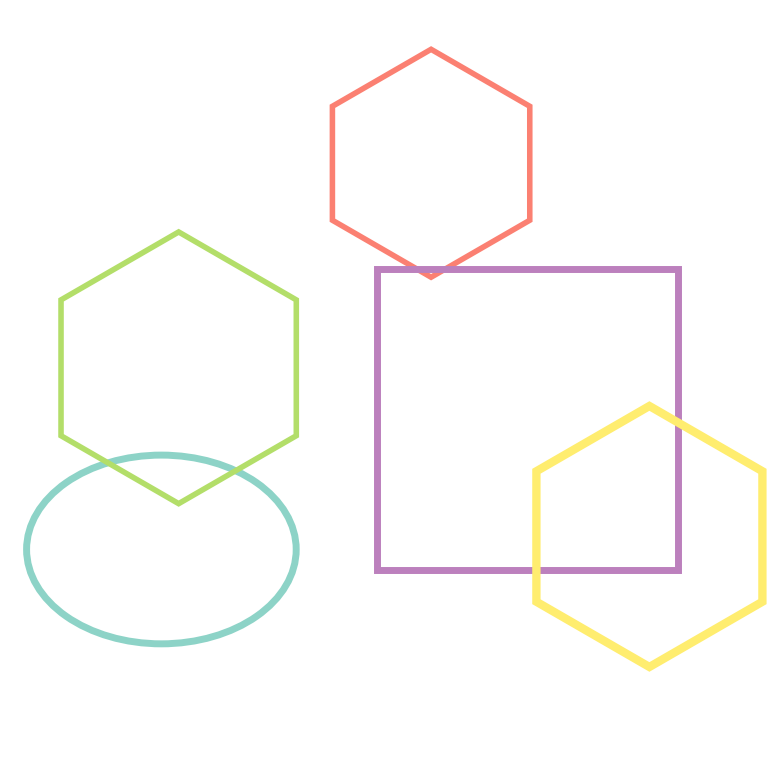[{"shape": "oval", "thickness": 2.5, "radius": 0.88, "center": [0.21, 0.286]}, {"shape": "hexagon", "thickness": 2, "radius": 0.74, "center": [0.56, 0.788]}, {"shape": "hexagon", "thickness": 2, "radius": 0.88, "center": [0.232, 0.522]}, {"shape": "square", "thickness": 2.5, "radius": 0.98, "center": [0.685, 0.455]}, {"shape": "hexagon", "thickness": 3, "radius": 0.85, "center": [0.843, 0.303]}]